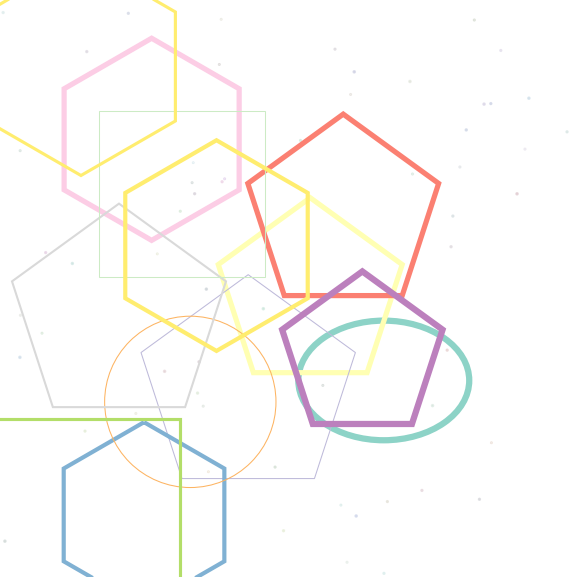[{"shape": "oval", "thickness": 3, "radius": 0.74, "center": [0.665, 0.34]}, {"shape": "pentagon", "thickness": 2.5, "radius": 0.84, "center": [0.537, 0.489]}, {"shape": "pentagon", "thickness": 0.5, "radius": 0.98, "center": [0.43, 0.328]}, {"shape": "pentagon", "thickness": 2.5, "radius": 0.87, "center": [0.594, 0.628]}, {"shape": "hexagon", "thickness": 2, "radius": 0.8, "center": [0.249, 0.107]}, {"shape": "circle", "thickness": 0.5, "radius": 0.74, "center": [0.33, 0.303]}, {"shape": "square", "thickness": 1.5, "radius": 0.83, "center": [0.145, 0.106]}, {"shape": "hexagon", "thickness": 2.5, "radius": 0.88, "center": [0.263, 0.758]}, {"shape": "pentagon", "thickness": 1, "radius": 0.97, "center": [0.206, 0.452]}, {"shape": "pentagon", "thickness": 3, "radius": 0.73, "center": [0.627, 0.383]}, {"shape": "square", "thickness": 0.5, "radius": 0.72, "center": [0.315, 0.664]}, {"shape": "hexagon", "thickness": 1.5, "radius": 0.94, "center": [0.14, 0.884]}, {"shape": "hexagon", "thickness": 2, "radius": 0.91, "center": [0.375, 0.574]}]